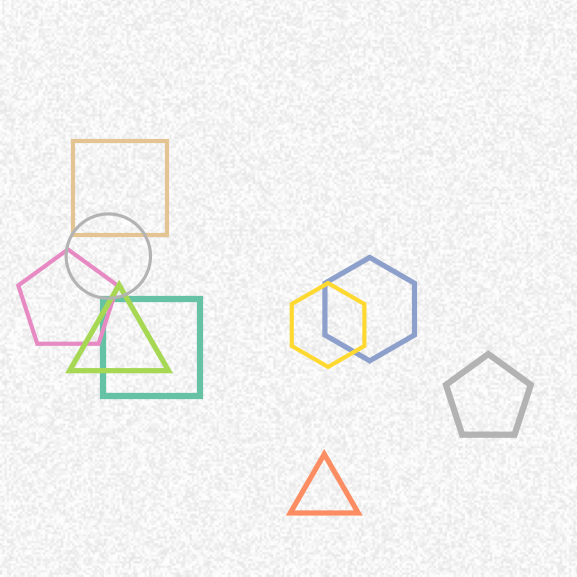[{"shape": "square", "thickness": 3, "radius": 0.42, "center": [0.262, 0.398]}, {"shape": "triangle", "thickness": 2.5, "radius": 0.34, "center": [0.561, 0.145]}, {"shape": "hexagon", "thickness": 2.5, "radius": 0.45, "center": [0.64, 0.464]}, {"shape": "pentagon", "thickness": 2, "radius": 0.45, "center": [0.118, 0.477]}, {"shape": "triangle", "thickness": 2.5, "radius": 0.49, "center": [0.206, 0.407]}, {"shape": "hexagon", "thickness": 2, "radius": 0.36, "center": [0.568, 0.436]}, {"shape": "square", "thickness": 2, "radius": 0.41, "center": [0.208, 0.673]}, {"shape": "pentagon", "thickness": 3, "radius": 0.39, "center": [0.846, 0.309]}, {"shape": "circle", "thickness": 1.5, "radius": 0.37, "center": [0.188, 0.556]}]